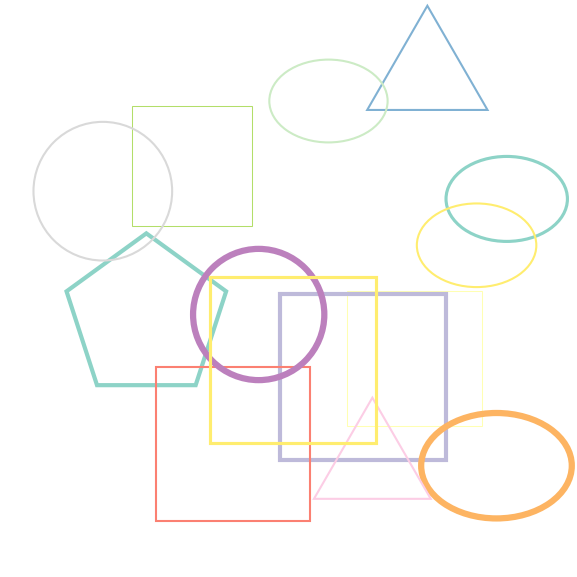[{"shape": "oval", "thickness": 1.5, "radius": 0.53, "center": [0.877, 0.655]}, {"shape": "pentagon", "thickness": 2, "radius": 0.73, "center": [0.253, 0.45]}, {"shape": "square", "thickness": 0.5, "radius": 0.58, "center": [0.717, 0.379]}, {"shape": "square", "thickness": 2, "radius": 0.72, "center": [0.629, 0.347]}, {"shape": "square", "thickness": 1, "radius": 0.67, "center": [0.404, 0.23]}, {"shape": "triangle", "thickness": 1, "radius": 0.6, "center": [0.74, 0.869]}, {"shape": "oval", "thickness": 3, "radius": 0.65, "center": [0.86, 0.193]}, {"shape": "square", "thickness": 0.5, "radius": 0.52, "center": [0.332, 0.711]}, {"shape": "triangle", "thickness": 1, "radius": 0.58, "center": [0.645, 0.194]}, {"shape": "circle", "thickness": 1, "radius": 0.6, "center": [0.178, 0.668]}, {"shape": "circle", "thickness": 3, "radius": 0.57, "center": [0.448, 0.455]}, {"shape": "oval", "thickness": 1, "radius": 0.51, "center": [0.569, 0.824]}, {"shape": "oval", "thickness": 1, "radius": 0.52, "center": [0.825, 0.574]}, {"shape": "square", "thickness": 1.5, "radius": 0.72, "center": [0.507, 0.376]}]